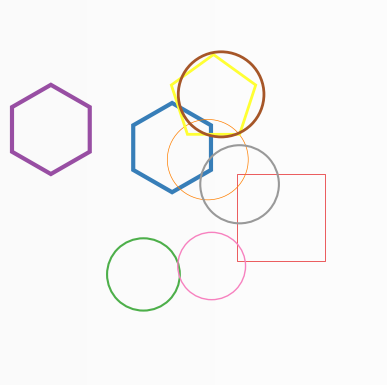[{"shape": "square", "thickness": 0.5, "radius": 0.57, "center": [0.726, 0.435]}, {"shape": "hexagon", "thickness": 3, "radius": 0.58, "center": [0.444, 0.617]}, {"shape": "circle", "thickness": 1.5, "radius": 0.47, "center": [0.37, 0.287]}, {"shape": "hexagon", "thickness": 3, "radius": 0.58, "center": [0.131, 0.664]}, {"shape": "circle", "thickness": 0.5, "radius": 0.52, "center": [0.536, 0.585]}, {"shape": "pentagon", "thickness": 2, "radius": 0.57, "center": [0.551, 0.744]}, {"shape": "circle", "thickness": 2, "radius": 0.55, "center": [0.571, 0.755]}, {"shape": "circle", "thickness": 1, "radius": 0.44, "center": [0.546, 0.309]}, {"shape": "circle", "thickness": 1.5, "radius": 0.51, "center": [0.618, 0.521]}]